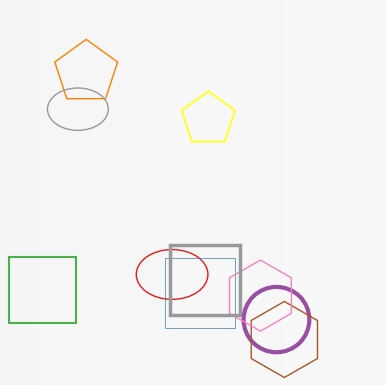[{"shape": "oval", "thickness": 1, "radius": 0.46, "center": [0.444, 0.287]}, {"shape": "square", "thickness": 0.5, "radius": 0.45, "center": [0.515, 0.239]}, {"shape": "square", "thickness": 1.5, "radius": 0.43, "center": [0.11, 0.247]}, {"shape": "circle", "thickness": 3, "radius": 0.42, "center": [0.713, 0.17]}, {"shape": "pentagon", "thickness": 1, "radius": 0.43, "center": [0.223, 0.813]}, {"shape": "pentagon", "thickness": 1.5, "radius": 0.36, "center": [0.538, 0.691]}, {"shape": "hexagon", "thickness": 1, "radius": 0.49, "center": [0.734, 0.118]}, {"shape": "hexagon", "thickness": 1, "radius": 0.46, "center": [0.672, 0.232]}, {"shape": "square", "thickness": 2.5, "radius": 0.45, "center": [0.529, 0.273]}, {"shape": "oval", "thickness": 1, "radius": 0.39, "center": [0.201, 0.716]}]